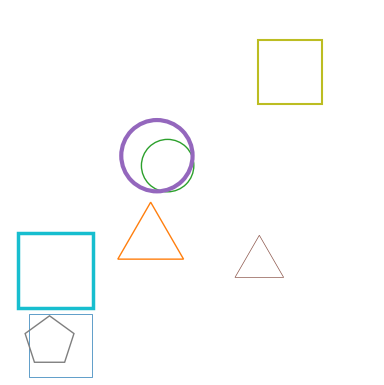[{"shape": "square", "thickness": 0.5, "radius": 0.41, "center": [0.158, 0.103]}, {"shape": "triangle", "thickness": 1, "radius": 0.49, "center": [0.391, 0.376]}, {"shape": "circle", "thickness": 1, "radius": 0.34, "center": [0.435, 0.57]}, {"shape": "circle", "thickness": 3, "radius": 0.46, "center": [0.408, 0.596]}, {"shape": "triangle", "thickness": 0.5, "radius": 0.36, "center": [0.674, 0.316]}, {"shape": "pentagon", "thickness": 1, "radius": 0.33, "center": [0.129, 0.113]}, {"shape": "square", "thickness": 1.5, "radius": 0.42, "center": [0.753, 0.812]}, {"shape": "square", "thickness": 2.5, "radius": 0.49, "center": [0.144, 0.298]}]